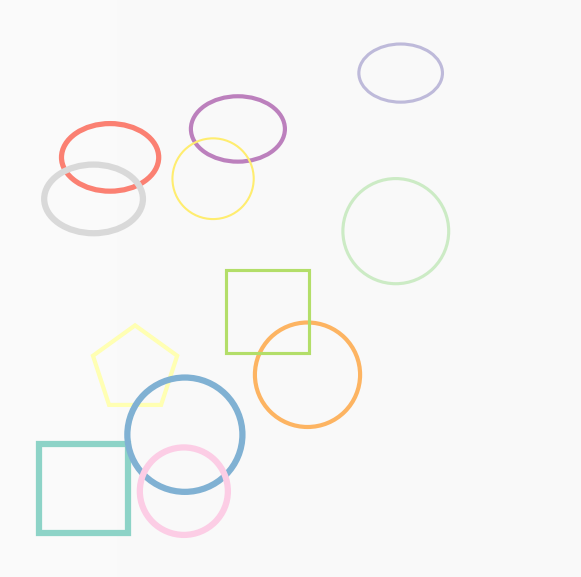[{"shape": "square", "thickness": 3, "radius": 0.39, "center": [0.144, 0.154]}, {"shape": "pentagon", "thickness": 2, "radius": 0.38, "center": [0.232, 0.36]}, {"shape": "oval", "thickness": 1.5, "radius": 0.36, "center": [0.689, 0.873]}, {"shape": "oval", "thickness": 2.5, "radius": 0.42, "center": [0.189, 0.727]}, {"shape": "circle", "thickness": 3, "radius": 0.49, "center": [0.318, 0.246]}, {"shape": "circle", "thickness": 2, "radius": 0.45, "center": [0.529, 0.35]}, {"shape": "square", "thickness": 1.5, "radius": 0.36, "center": [0.46, 0.46]}, {"shape": "circle", "thickness": 3, "radius": 0.38, "center": [0.316, 0.149]}, {"shape": "oval", "thickness": 3, "radius": 0.42, "center": [0.161, 0.655]}, {"shape": "oval", "thickness": 2, "radius": 0.4, "center": [0.409, 0.776]}, {"shape": "circle", "thickness": 1.5, "radius": 0.46, "center": [0.681, 0.599]}, {"shape": "circle", "thickness": 1, "radius": 0.35, "center": [0.367, 0.69]}]